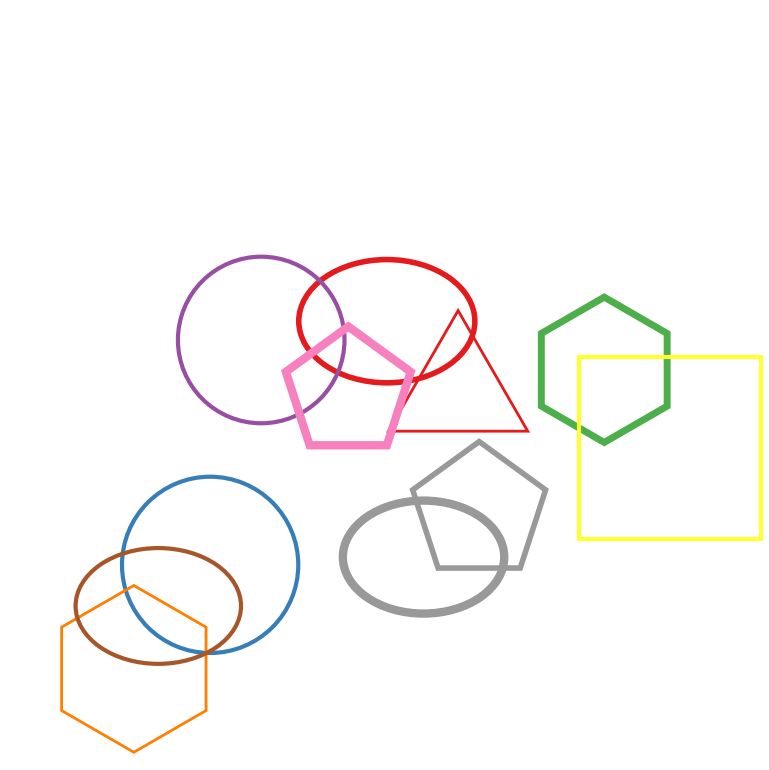[{"shape": "oval", "thickness": 2, "radius": 0.57, "center": [0.502, 0.583]}, {"shape": "triangle", "thickness": 1, "radius": 0.52, "center": [0.595, 0.492]}, {"shape": "circle", "thickness": 1.5, "radius": 0.57, "center": [0.273, 0.266]}, {"shape": "hexagon", "thickness": 2.5, "radius": 0.47, "center": [0.785, 0.52]}, {"shape": "circle", "thickness": 1.5, "radius": 0.54, "center": [0.339, 0.558]}, {"shape": "hexagon", "thickness": 1, "radius": 0.54, "center": [0.174, 0.131]}, {"shape": "square", "thickness": 1.5, "radius": 0.59, "center": [0.871, 0.418]}, {"shape": "oval", "thickness": 1.5, "radius": 0.54, "center": [0.206, 0.213]}, {"shape": "pentagon", "thickness": 3, "radius": 0.43, "center": [0.452, 0.491]}, {"shape": "oval", "thickness": 3, "radius": 0.52, "center": [0.55, 0.277]}, {"shape": "pentagon", "thickness": 2, "radius": 0.45, "center": [0.622, 0.336]}]